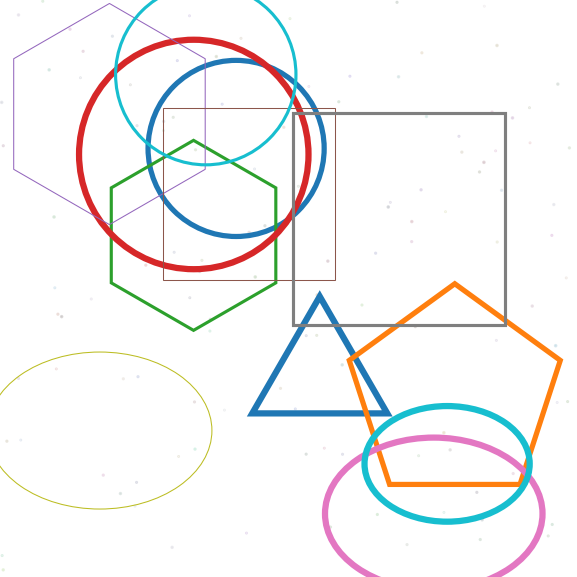[{"shape": "triangle", "thickness": 3, "radius": 0.67, "center": [0.554, 0.351]}, {"shape": "circle", "thickness": 2.5, "radius": 0.76, "center": [0.409, 0.742]}, {"shape": "pentagon", "thickness": 2.5, "radius": 0.96, "center": [0.787, 0.316]}, {"shape": "hexagon", "thickness": 1.5, "radius": 0.82, "center": [0.335, 0.592]}, {"shape": "circle", "thickness": 3, "radius": 0.99, "center": [0.336, 0.732]}, {"shape": "hexagon", "thickness": 0.5, "radius": 0.96, "center": [0.19, 0.802]}, {"shape": "square", "thickness": 0.5, "radius": 0.75, "center": [0.432, 0.664]}, {"shape": "oval", "thickness": 3, "radius": 0.94, "center": [0.751, 0.11]}, {"shape": "square", "thickness": 1.5, "radius": 0.92, "center": [0.691, 0.619]}, {"shape": "oval", "thickness": 0.5, "radius": 0.97, "center": [0.173, 0.254]}, {"shape": "oval", "thickness": 3, "radius": 0.72, "center": [0.774, 0.196]}, {"shape": "circle", "thickness": 1.5, "radius": 0.78, "center": [0.356, 0.87]}]